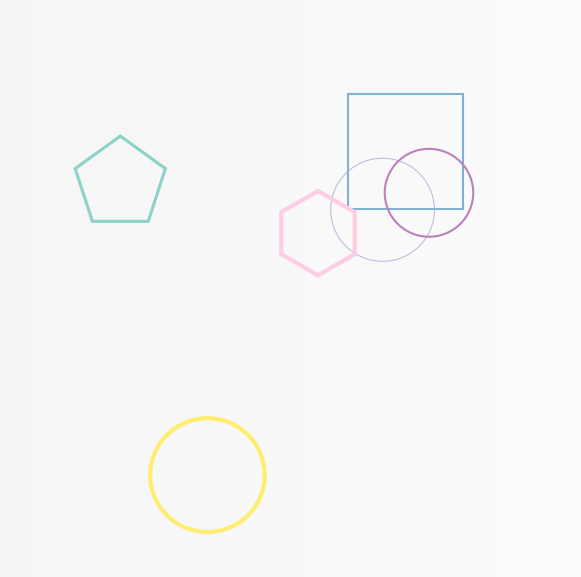[{"shape": "pentagon", "thickness": 1.5, "radius": 0.41, "center": [0.207, 0.682]}, {"shape": "circle", "thickness": 0.5, "radius": 0.45, "center": [0.658, 0.636]}, {"shape": "square", "thickness": 1, "radius": 0.5, "center": [0.698, 0.737]}, {"shape": "hexagon", "thickness": 2, "radius": 0.36, "center": [0.547, 0.595]}, {"shape": "circle", "thickness": 1, "radius": 0.38, "center": [0.738, 0.665]}, {"shape": "circle", "thickness": 2, "radius": 0.49, "center": [0.357, 0.176]}]